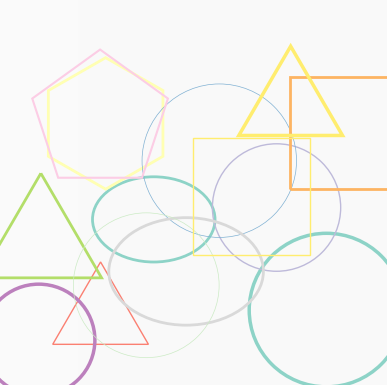[{"shape": "oval", "thickness": 2, "radius": 0.79, "center": [0.397, 0.43]}, {"shape": "circle", "thickness": 2.5, "radius": 1.0, "center": [0.843, 0.195]}, {"shape": "hexagon", "thickness": 2, "radius": 0.85, "center": [0.273, 0.679]}, {"shape": "circle", "thickness": 1, "radius": 0.83, "center": [0.714, 0.461]}, {"shape": "triangle", "thickness": 1, "radius": 0.71, "center": [0.26, 0.177]}, {"shape": "circle", "thickness": 0.5, "radius": 1.0, "center": [0.566, 0.583]}, {"shape": "square", "thickness": 2, "radius": 0.72, "center": [0.892, 0.654]}, {"shape": "triangle", "thickness": 2, "radius": 0.91, "center": [0.105, 0.369]}, {"shape": "pentagon", "thickness": 1.5, "radius": 0.92, "center": [0.258, 0.687]}, {"shape": "oval", "thickness": 2, "radius": 1.0, "center": [0.48, 0.295]}, {"shape": "circle", "thickness": 2.5, "radius": 0.72, "center": [0.1, 0.117]}, {"shape": "circle", "thickness": 0.5, "radius": 0.94, "center": [0.377, 0.259]}, {"shape": "square", "thickness": 1, "radius": 0.76, "center": [0.649, 0.489]}, {"shape": "triangle", "thickness": 2.5, "radius": 0.77, "center": [0.75, 0.725]}]